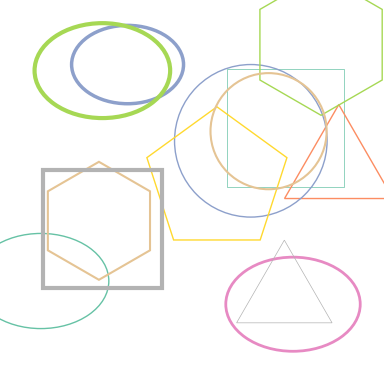[{"shape": "oval", "thickness": 1, "radius": 0.88, "center": [0.106, 0.27]}, {"shape": "square", "thickness": 0.5, "radius": 0.76, "center": [0.742, 0.667]}, {"shape": "triangle", "thickness": 1, "radius": 0.81, "center": [0.88, 0.566]}, {"shape": "oval", "thickness": 2.5, "radius": 0.73, "center": [0.331, 0.832]}, {"shape": "circle", "thickness": 1, "radius": 0.99, "center": [0.651, 0.634]}, {"shape": "oval", "thickness": 2, "radius": 0.87, "center": [0.761, 0.21]}, {"shape": "oval", "thickness": 3, "radius": 0.88, "center": [0.266, 0.817]}, {"shape": "hexagon", "thickness": 1, "radius": 0.92, "center": [0.834, 0.884]}, {"shape": "pentagon", "thickness": 1, "radius": 0.96, "center": [0.563, 0.531]}, {"shape": "hexagon", "thickness": 1.5, "radius": 0.77, "center": [0.257, 0.426]}, {"shape": "circle", "thickness": 1.5, "radius": 0.75, "center": [0.698, 0.659]}, {"shape": "triangle", "thickness": 0.5, "radius": 0.72, "center": [0.739, 0.233]}, {"shape": "square", "thickness": 3, "radius": 0.77, "center": [0.267, 0.405]}]